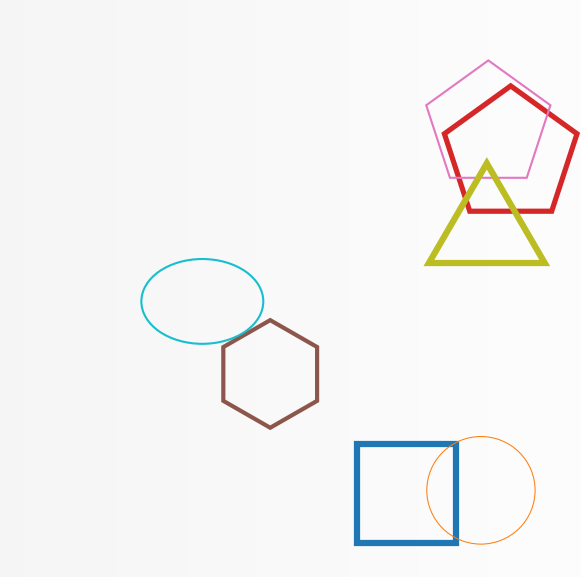[{"shape": "square", "thickness": 3, "radius": 0.43, "center": [0.7, 0.144]}, {"shape": "circle", "thickness": 0.5, "radius": 0.47, "center": [0.827, 0.15]}, {"shape": "pentagon", "thickness": 2.5, "radius": 0.6, "center": [0.879, 0.73]}, {"shape": "hexagon", "thickness": 2, "radius": 0.47, "center": [0.465, 0.352]}, {"shape": "pentagon", "thickness": 1, "radius": 0.56, "center": [0.84, 0.782]}, {"shape": "triangle", "thickness": 3, "radius": 0.58, "center": [0.838, 0.601]}, {"shape": "oval", "thickness": 1, "radius": 0.52, "center": [0.348, 0.477]}]